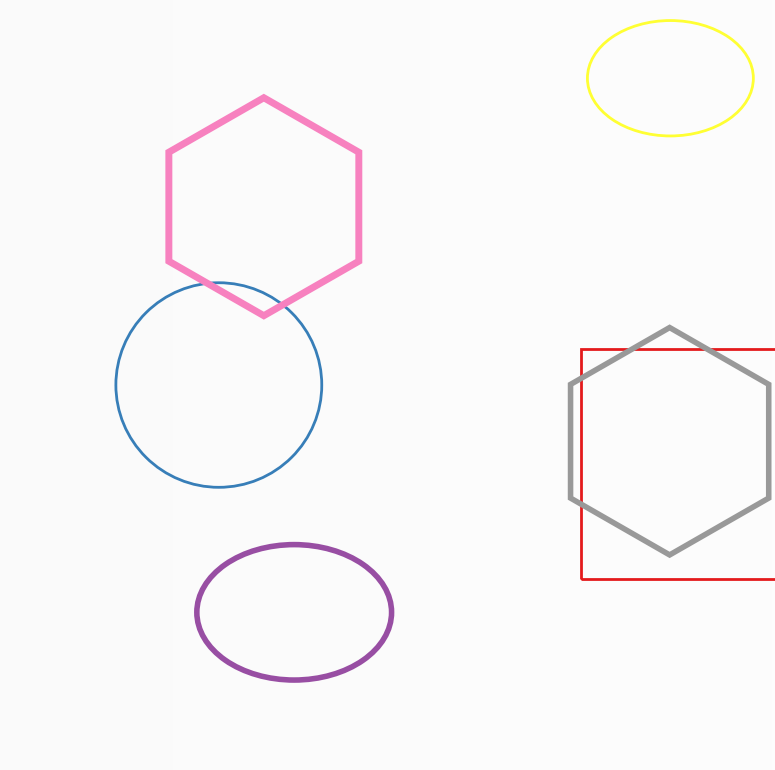[{"shape": "square", "thickness": 1, "radius": 0.74, "center": [0.898, 0.397]}, {"shape": "circle", "thickness": 1, "radius": 0.66, "center": [0.282, 0.5]}, {"shape": "oval", "thickness": 2, "radius": 0.63, "center": [0.38, 0.205]}, {"shape": "oval", "thickness": 1, "radius": 0.54, "center": [0.865, 0.898]}, {"shape": "hexagon", "thickness": 2.5, "radius": 0.71, "center": [0.34, 0.732]}, {"shape": "hexagon", "thickness": 2, "radius": 0.74, "center": [0.864, 0.427]}]